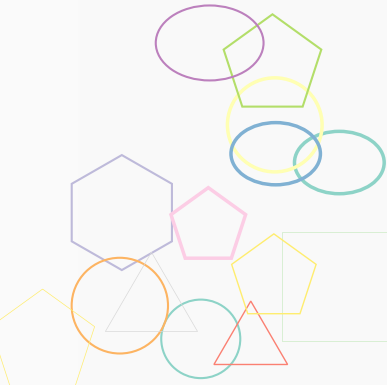[{"shape": "oval", "thickness": 2.5, "radius": 0.58, "center": [0.876, 0.578]}, {"shape": "circle", "thickness": 1.5, "radius": 0.51, "center": [0.518, 0.12]}, {"shape": "circle", "thickness": 2.5, "radius": 0.61, "center": [0.709, 0.676]}, {"shape": "hexagon", "thickness": 1.5, "radius": 0.75, "center": [0.314, 0.448]}, {"shape": "triangle", "thickness": 1, "radius": 0.55, "center": [0.647, 0.108]}, {"shape": "oval", "thickness": 2.5, "radius": 0.58, "center": [0.711, 0.601]}, {"shape": "circle", "thickness": 1.5, "radius": 0.62, "center": [0.309, 0.206]}, {"shape": "pentagon", "thickness": 1.5, "radius": 0.66, "center": [0.703, 0.83]}, {"shape": "pentagon", "thickness": 2.5, "radius": 0.51, "center": [0.538, 0.411]}, {"shape": "triangle", "thickness": 0.5, "radius": 0.69, "center": [0.391, 0.208]}, {"shape": "oval", "thickness": 1.5, "radius": 0.7, "center": [0.541, 0.888]}, {"shape": "square", "thickness": 0.5, "radius": 0.71, "center": [0.87, 0.256]}, {"shape": "pentagon", "thickness": 1, "radius": 0.57, "center": [0.707, 0.278]}, {"shape": "pentagon", "thickness": 0.5, "radius": 0.71, "center": [0.11, 0.108]}]